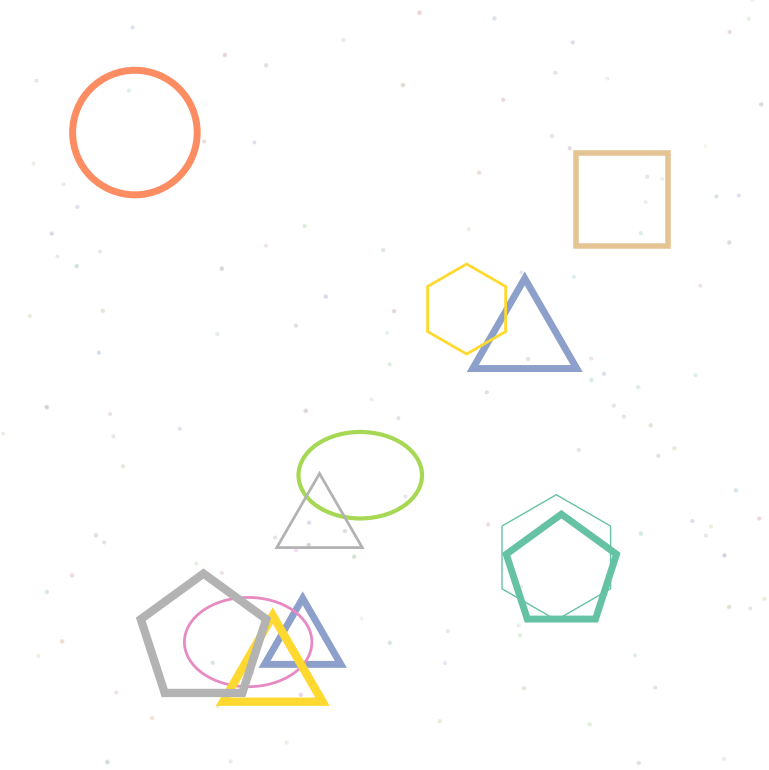[{"shape": "hexagon", "thickness": 0.5, "radius": 0.41, "center": [0.722, 0.276]}, {"shape": "pentagon", "thickness": 2.5, "radius": 0.38, "center": [0.729, 0.257]}, {"shape": "circle", "thickness": 2.5, "radius": 0.4, "center": [0.175, 0.828]}, {"shape": "triangle", "thickness": 2.5, "radius": 0.29, "center": [0.393, 0.166]}, {"shape": "triangle", "thickness": 2.5, "radius": 0.39, "center": [0.681, 0.56]}, {"shape": "oval", "thickness": 1, "radius": 0.41, "center": [0.322, 0.166]}, {"shape": "oval", "thickness": 1.5, "radius": 0.4, "center": [0.468, 0.383]}, {"shape": "hexagon", "thickness": 1, "radius": 0.29, "center": [0.606, 0.599]}, {"shape": "triangle", "thickness": 3, "radius": 0.37, "center": [0.354, 0.126]}, {"shape": "square", "thickness": 2, "radius": 0.3, "center": [0.808, 0.741]}, {"shape": "pentagon", "thickness": 3, "radius": 0.43, "center": [0.264, 0.169]}, {"shape": "triangle", "thickness": 1, "radius": 0.32, "center": [0.415, 0.321]}]